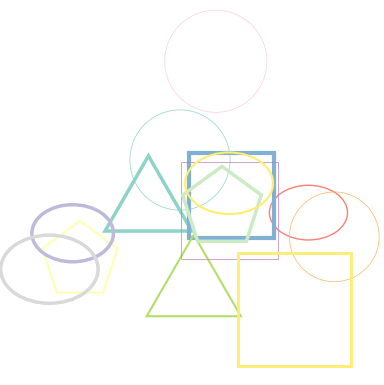[{"shape": "triangle", "thickness": 2.5, "radius": 0.65, "center": [0.386, 0.465]}, {"shape": "circle", "thickness": 0.5, "radius": 0.65, "center": [0.467, 0.584]}, {"shape": "pentagon", "thickness": 1.5, "radius": 0.51, "center": [0.208, 0.323]}, {"shape": "oval", "thickness": 2.5, "radius": 0.53, "center": [0.189, 0.394]}, {"shape": "oval", "thickness": 1, "radius": 0.51, "center": [0.801, 0.448]}, {"shape": "square", "thickness": 3, "radius": 0.55, "center": [0.601, 0.492]}, {"shape": "circle", "thickness": 0.5, "radius": 0.58, "center": [0.868, 0.385]}, {"shape": "triangle", "thickness": 1.5, "radius": 0.71, "center": [0.503, 0.249]}, {"shape": "circle", "thickness": 0.5, "radius": 0.66, "center": [0.56, 0.841]}, {"shape": "oval", "thickness": 2.5, "radius": 0.63, "center": [0.128, 0.301]}, {"shape": "square", "thickness": 0.5, "radius": 0.63, "center": [0.595, 0.453]}, {"shape": "pentagon", "thickness": 2.5, "radius": 0.54, "center": [0.577, 0.46]}, {"shape": "square", "thickness": 2, "radius": 0.73, "center": [0.766, 0.197]}, {"shape": "oval", "thickness": 1.5, "radius": 0.57, "center": [0.595, 0.524]}]